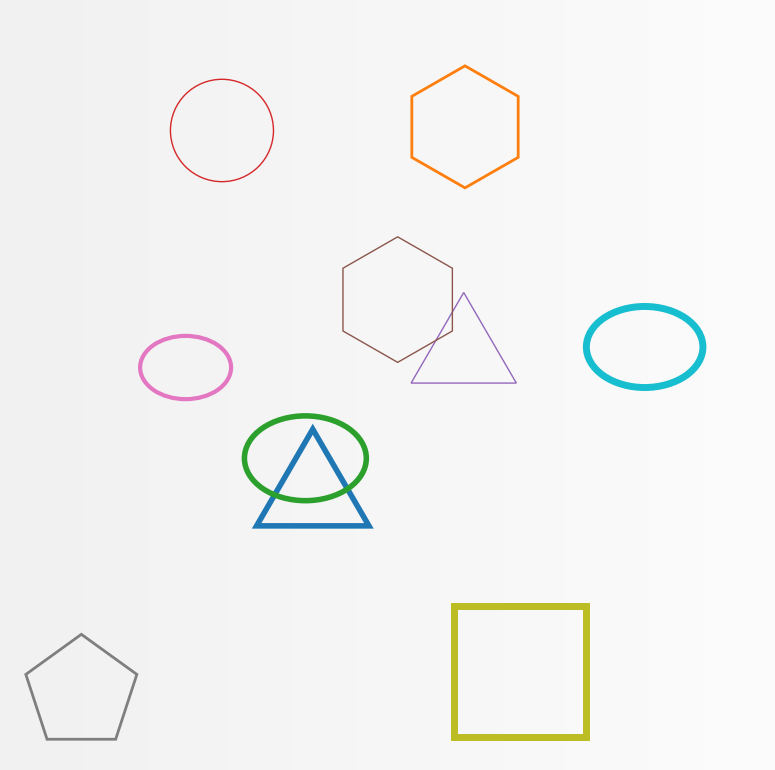[{"shape": "triangle", "thickness": 2, "radius": 0.42, "center": [0.404, 0.359]}, {"shape": "hexagon", "thickness": 1, "radius": 0.4, "center": [0.6, 0.835]}, {"shape": "oval", "thickness": 2, "radius": 0.39, "center": [0.394, 0.405]}, {"shape": "circle", "thickness": 0.5, "radius": 0.33, "center": [0.286, 0.831]}, {"shape": "triangle", "thickness": 0.5, "radius": 0.39, "center": [0.598, 0.542]}, {"shape": "hexagon", "thickness": 0.5, "radius": 0.41, "center": [0.513, 0.611]}, {"shape": "oval", "thickness": 1.5, "radius": 0.29, "center": [0.239, 0.523]}, {"shape": "pentagon", "thickness": 1, "radius": 0.38, "center": [0.105, 0.101]}, {"shape": "square", "thickness": 2.5, "radius": 0.43, "center": [0.671, 0.128]}, {"shape": "oval", "thickness": 2.5, "radius": 0.38, "center": [0.832, 0.549]}]